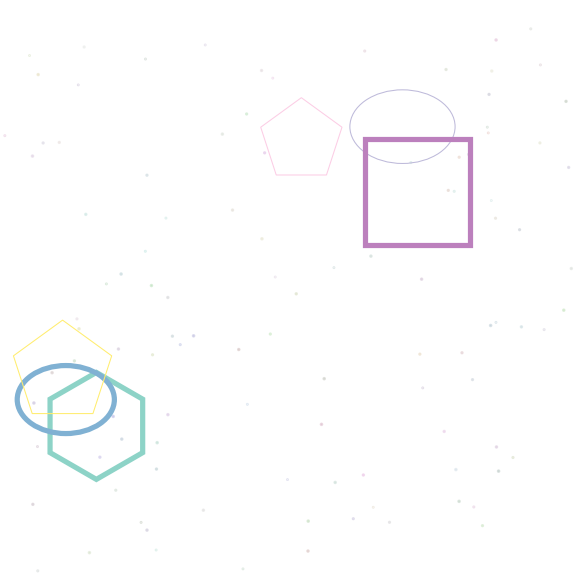[{"shape": "hexagon", "thickness": 2.5, "radius": 0.46, "center": [0.167, 0.262]}, {"shape": "oval", "thickness": 0.5, "radius": 0.46, "center": [0.697, 0.78]}, {"shape": "oval", "thickness": 2.5, "radius": 0.42, "center": [0.114, 0.307]}, {"shape": "pentagon", "thickness": 0.5, "radius": 0.37, "center": [0.522, 0.756]}, {"shape": "square", "thickness": 2.5, "radius": 0.46, "center": [0.723, 0.667]}, {"shape": "pentagon", "thickness": 0.5, "radius": 0.45, "center": [0.108, 0.355]}]